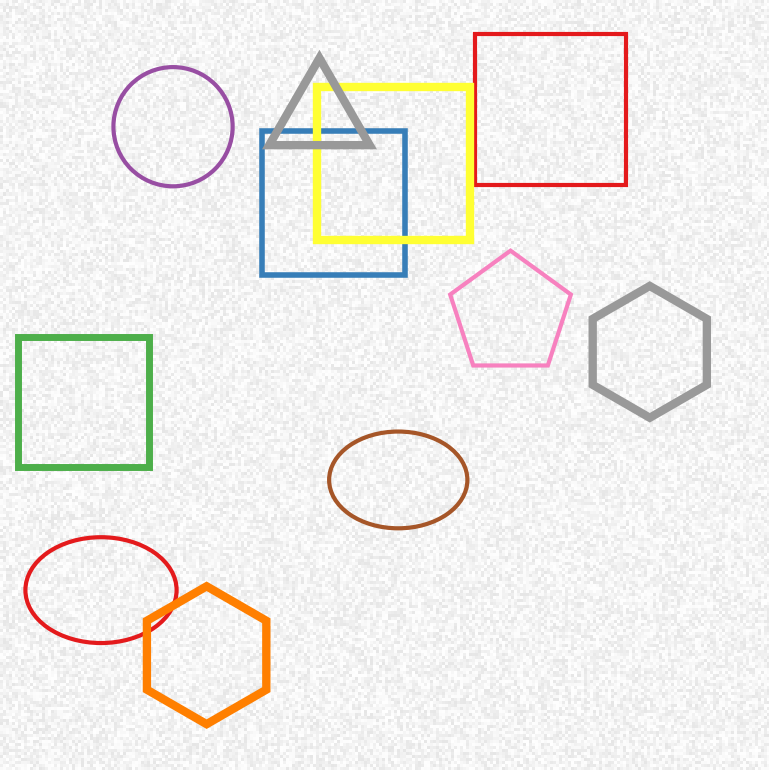[{"shape": "square", "thickness": 1.5, "radius": 0.49, "center": [0.715, 0.858]}, {"shape": "oval", "thickness": 1.5, "radius": 0.49, "center": [0.131, 0.234]}, {"shape": "square", "thickness": 2, "radius": 0.47, "center": [0.433, 0.736]}, {"shape": "square", "thickness": 2.5, "radius": 0.42, "center": [0.108, 0.478]}, {"shape": "circle", "thickness": 1.5, "radius": 0.39, "center": [0.225, 0.835]}, {"shape": "hexagon", "thickness": 3, "radius": 0.45, "center": [0.268, 0.149]}, {"shape": "square", "thickness": 3, "radius": 0.5, "center": [0.511, 0.788]}, {"shape": "oval", "thickness": 1.5, "radius": 0.45, "center": [0.517, 0.377]}, {"shape": "pentagon", "thickness": 1.5, "radius": 0.41, "center": [0.663, 0.592]}, {"shape": "hexagon", "thickness": 3, "radius": 0.43, "center": [0.844, 0.543]}, {"shape": "triangle", "thickness": 3, "radius": 0.38, "center": [0.415, 0.849]}]